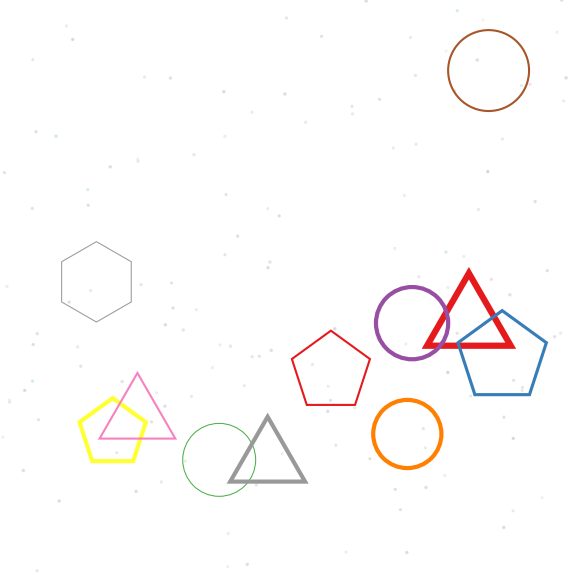[{"shape": "pentagon", "thickness": 1, "radius": 0.36, "center": [0.573, 0.355]}, {"shape": "triangle", "thickness": 3, "radius": 0.42, "center": [0.812, 0.442]}, {"shape": "pentagon", "thickness": 1.5, "radius": 0.4, "center": [0.87, 0.381]}, {"shape": "circle", "thickness": 0.5, "radius": 0.32, "center": [0.38, 0.203]}, {"shape": "circle", "thickness": 2, "radius": 0.31, "center": [0.714, 0.44]}, {"shape": "circle", "thickness": 2, "radius": 0.3, "center": [0.705, 0.248]}, {"shape": "pentagon", "thickness": 2, "radius": 0.3, "center": [0.195, 0.249]}, {"shape": "circle", "thickness": 1, "radius": 0.35, "center": [0.846, 0.877]}, {"shape": "triangle", "thickness": 1, "radius": 0.38, "center": [0.238, 0.278]}, {"shape": "hexagon", "thickness": 0.5, "radius": 0.35, "center": [0.167, 0.511]}, {"shape": "triangle", "thickness": 2, "radius": 0.37, "center": [0.463, 0.203]}]